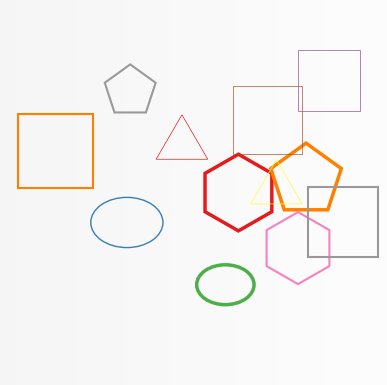[{"shape": "triangle", "thickness": 0.5, "radius": 0.38, "center": [0.47, 0.625]}, {"shape": "hexagon", "thickness": 2.5, "radius": 0.5, "center": [0.615, 0.5]}, {"shape": "oval", "thickness": 1, "radius": 0.47, "center": [0.327, 0.422]}, {"shape": "oval", "thickness": 2.5, "radius": 0.37, "center": [0.582, 0.26]}, {"shape": "square", "thickness": 0.5, "radius": 0.4, "center": [0.849, 0.791]}, {"shape": "square", "thickness": 1.5, "radius": 0.48, "center": [0.143, 0.608]}, {"shape": "pentagon", "thickness": 2.5, "radius": 0.48, "center": [0.79, 0.533]}, {"shape": "triangle", "thickness": 0.5, "radius": 0.38, "center": [0.713, 0.509]}, {"shape": "square", "thickness": 0.5, "radius": 0.44, "center": [0.689, 0.689]}, {"shape": "hexagon", "thickness": 1.5, "radius": 0.47, "center": [0.769, 0.356]}, {"shape": "square", "thickness": 1.5, "radius": 0.45, "center": [0.886, 0.424]}, {"shape": "pentagon", "thickness": 1.5, "radius": 0.35, "center": [0.336, 0.764]}]